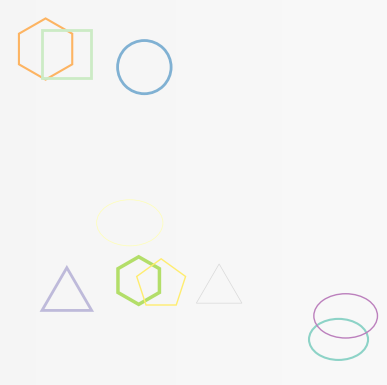[{"shape": "oval", "thickness": 1.5, "radius": 0.38, "center": [0.874, 0.118]}, {"shape": "oval", "thickness": 0.5, "radius": 0.43, "center": [0.335, 0.421]}, {"shape": "triangle", "thickness": 2, "radius": 0.37, "center": [0.172, 0.231]}, {"shape": "circle", "thickness": 2, "radius": 0.35, "center": [0.373, 0.826]}, {"shape": "hexagon", "thickness": 1.5, "radius": 0.4, "center": [0.118, 0.873]}, {"shape": "hexagon", "thickness": 2.5, "radius": 0.31, "center": [0.358, 0.271]}, {"shape": "triangle", "thickness": 0.5, "radius": 0.34, "center": [0.565, 0.247]}, {"shape": "oval", "thickness": 1, "radius": 0.41, "center": [0.892, 0.18]}, {"shape": "square", "thickness": 2, "radius": 0.32, "center": [0.171, 0.86]}, {"shape": "pentagon", "thickness": 1, "radius": 0.33, "center": [0.416, 0.261]}]